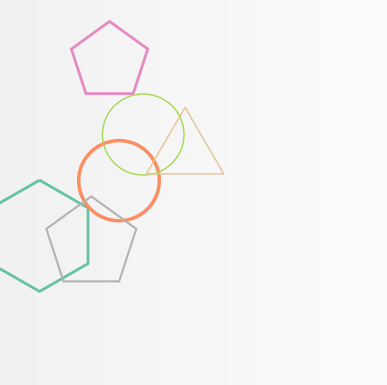[{"shape": "hexagon", "thickness": 2, "radius": 0.72, "center": [0.102, 0.388]}, {"shape": "circle", "thickness": 2.5, "radius": 0.52, "center": [0.307, 0.531]}, {"shape": "pentagon", "thickness": 2, "radius": 0.52, "center": [0.283, 0.841]}, {"shape": "circle", "thickness": 1, "radius": 0.53, "center": [0.37, 0.651]}, {"shape": "triangle", "thickness": 1, "radius": 0.58, "center": [0.478, 0.606]}, {"shape": "pentagon", "thickness": 1.5, "radius": 0.61, "center": [0.236, 0.368]}]